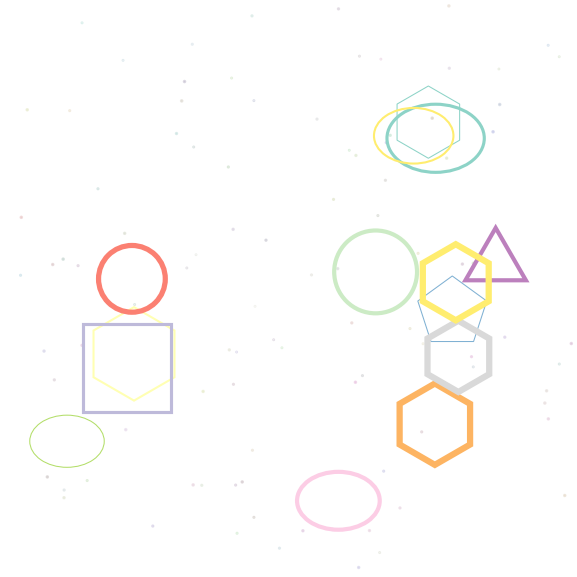[{"shape": "hexagon", "thickness": 0.5, "radius": 0.31, "center": [0.742, 0.788]}, {"shape": "oval", "thickness": 1.5, "radius": 0.42, "center": [0.754, 0.76]}, {"shape": "hexagon", "thickness": 1, "radius": 0.4, "center": [0.232, 0.386]}, {"shape": "square", "thickness": 1.5, "radius": 0.38, "center": [0.219, 0.362]}, {"shape": "circle", "thickness": 2.5, "radius": 0.29, "center": [0.228, 0.516]}, {"shape": "pentagon", "thickness": 0.5, "radius": 0.31, "center": [0.783, 0.458]}, {"shape": "hexagon", "thickness": 3, "radius": 0.35, "center": [0.753, 0.265]}, {"shape": "oval", "thickness": 0.5, "radius": 0.32, "center": [0.116, 0.235]}, {"shape": "oval", "thickness": 2, "radius": 0.36, "center": [0.586, 0.132]}, {"shape": "hexagon", "thickness": 3, "radius": 0.31, "center": [0.794, 0.382]}, {"shape": "triangle", "thickness": 2, "radius": 0.3, "center": [0.858, 0.544]}, {"shape": "circle", "thickness": 2, "radius": 0.36, "center": [0.65, 0.528]}, {"shape": "hexagon", "thickness": 3, "radius": 0.33, "center": [0.789, 0.51]}, {"shape": "oval", "thickness": 1, "radius": 0.34, "center": [0.716, 0.764]}]